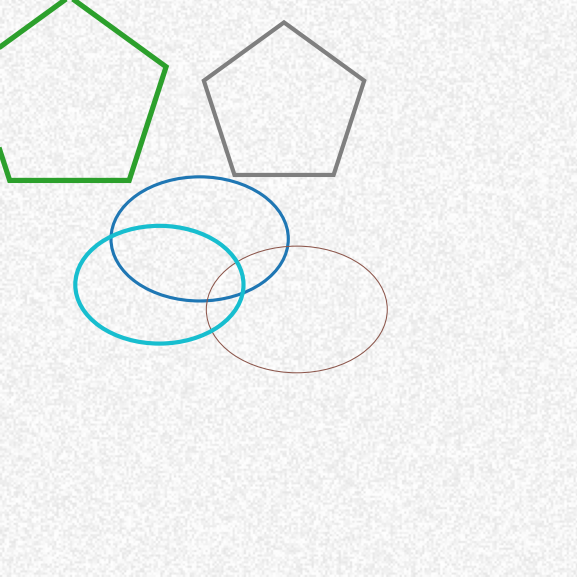[{"shape": "oval", "thickness": 1.5, "radius": 0.77, "center": [0.346, 0.585]}, {"shape": "pentagon", "thickness": 2.5, "radius": 0.88, "center": [0.12, 0.829]}, {"shape": "oval", "thickness": 0.5, "radius": 0.78, "center": [0.514, 0.463]}, {"shape": "pentagon", "thickness": 2, "radius": 0.73, "center": [0.492, 0.814]}, {"shape": "oval", "thickness": 2, "radius": 0.73, "center": [0.276, 0.506]}]